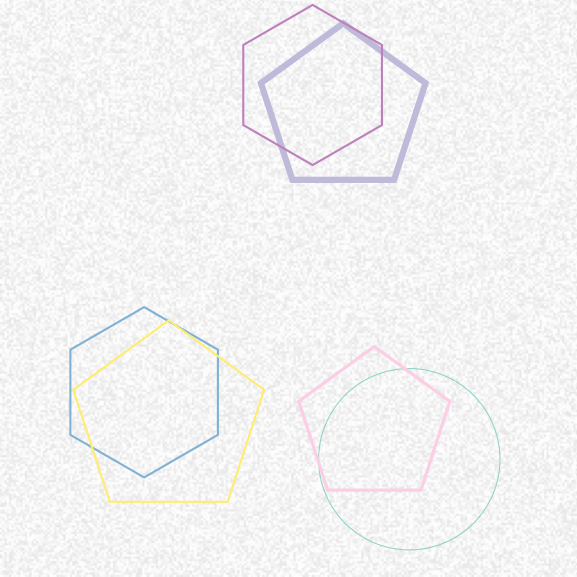[{"shape": "circle", "thickness": 0.5, "radius": 0.79, "center": [0.709, 0.204]}, {"shape": "pentagon", "thickness": 3, "radius": 0.75, "center": [0.594, 0.809]}, {"shape": "hexagon", "thickness": 1, "radius": 0.74, "center": [0.25, 0.32]}, {"shape": "pentagon", "thickness": 1.5, "radius": 0.69, "center": [0.648, 0.262]}, {"shape": "hexagon", "thickness": 1, "radius": 0.69, "center": [0.541, 0.852]}, {"shape": "pentagon", "thickness": 1, "radius": 0.87, "center": [0.292, 0.271]}]